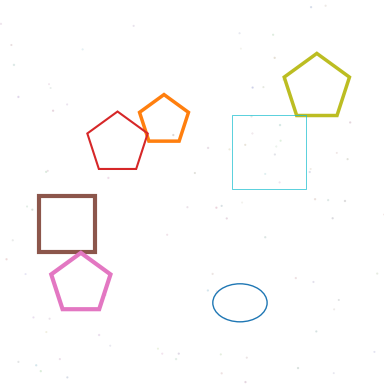[{"shape": "oval", "thickness": 1, "radius": 0.35, "center": [0.623, 0.213]}, {"shape": "pentagon", "thickness": 2.5, "radius": 0.33, "center": [0.426, 0.687]}, {"shape": "pentagon", "thickness": 1.5, "radius": 0.41, "center": [0.305, 0.628]}, {"shape": "square", "thickness": 3, "radius": 0.37, "center": [0.174, 0.418]}, {"shape": "pentagon", "thickness": 3, "radius": 0.4, "center": [0.21, 0.262]}, {"shape": "pentagon", "thickness": 2.5, "radius": 0.45, "center": [0.823, 0.772]}, {"shape": "square", "thickness": 0.5, "radius": 0.48, "center": [0.699, 0.606]}]